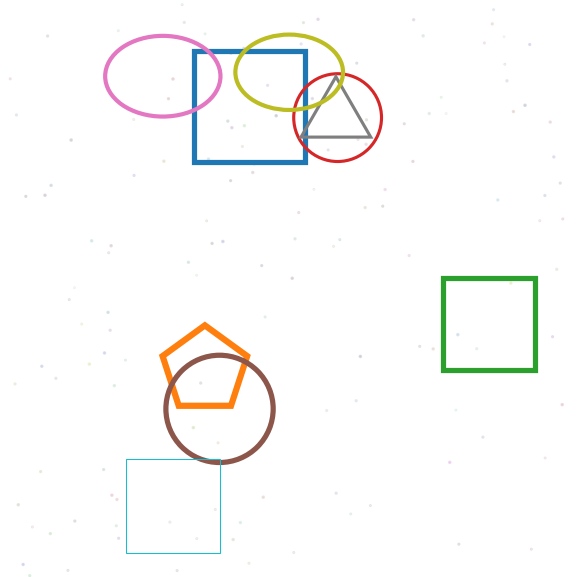[{"shape": "square", "thickness": 2.5, "radius": 0.48, "center": [0.432, 0.814]}, {"shape": "pentagon", "thickness": 3, "radius": 0.38, "center": [0.355, 0.359]}, {"shape": "square", "thickness": 2.5, "radius": 0.4, "center": [0.846, 0.439]}, {"shape": "circle", "thickness": 1.5, "radius": 0.38, "center": [0.585, 0.795]}, {"shape": "circle", "thickness": 2.5, "radius": 0.46, "center": [0.38, 0.291]}, {"shape": "oval", "thickness": 2, "radius": 0.5, "center": [0.282, 0.867]}, {"shape": "triangle", "thickness": 1.5, "radius": 0.35, "center": [0.582, 0.797]}, {"shape": "oval", "thickness": 2, "radius": 0.47, "center": [0.501, 0.874]}, {"shape": "square", "thickness": 0.5, "radius": 0.41, "center": [0.299, 0.123]}]